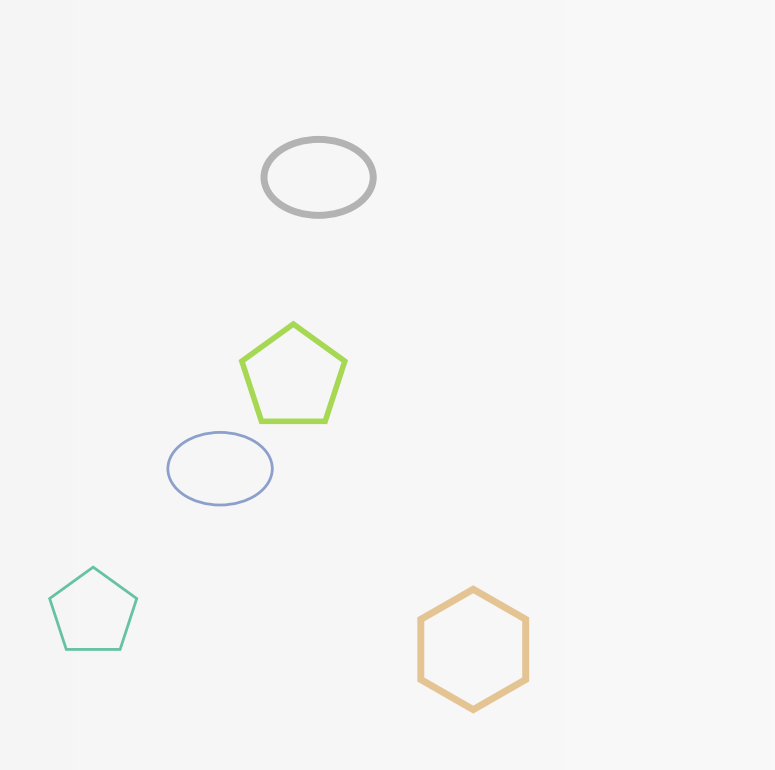[{"shape": "pentagon", "thickness": 1, "radius": 0.3, "center": [0.12, 0.204]}, {"shape": "oval", "thickness": 1, "radius": 0.34, "center": [0.284, 0.391]}, {"shape": "pentagon", "thickness": 2, "radius": 0.35, "center": [0.378, 0.509]}, {"shape": "hexagon", "thickness": 2.5, "radius": 0.39, "center": [0.611, 0.157]}, {"shape": "oval", "thickness": 2.5, "radius": 0.35, "center": [0.411, 0.77]}]